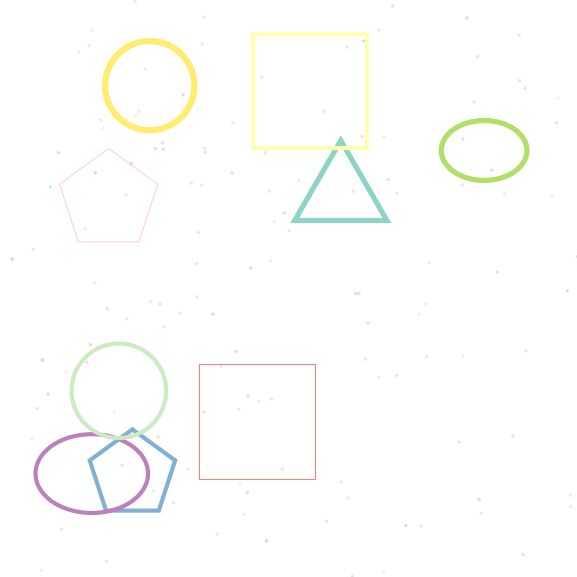[{"shape": "triangle", "thickness": 2.5, "radius": 0.46, "center": [0.59, 0.663]}, {"shape": "square", "thickness": 2, "radius": 0.5, "center": [0.537, 0.842]}, {"shape": "square", "thickness": 0.5, "radius": 0.5, "center": [0.445, 0.269]}, {"shape": "pentagon", "thickness": 2, "radius": 0.39, "center": [0.229, 0.178]}, {"shape": "oval", "thickness": 2.5, "radius": 0.37, "center": [0.838, 0.739]}, {"shape": "pentagon", "thickness": 0.5, "radius": 0.45, "center": [0.188, 0.653]}, {"shape": "oval", "thickness": 2, "radius": 0.49, "center": [0.159, 0.179]}, {"shape": "circle", "thickness": 2, "radius": 0.41, "center": [0.206, 0.322]}, {"shape": "circle", "thickness": 3, "radius": 0.39, "center": [0.259, 0.851]}]